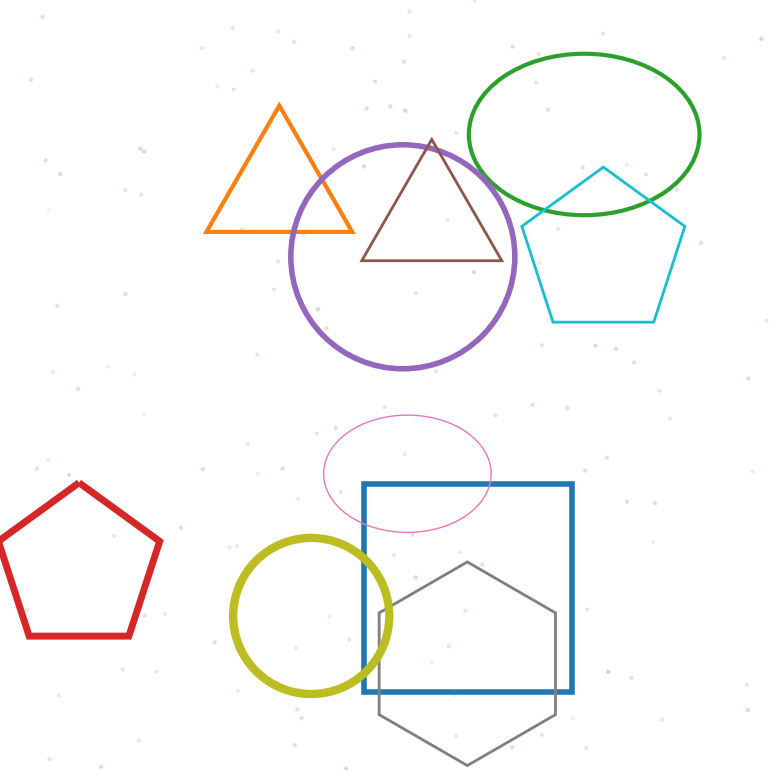[{"shape": "square", "thickness": 2, "radius": 0.68, "center": [0.608, 0.236]}, {"shape": "triangle", "thickness": 1.5, "radius": 0.55, "center": [0.363, 0.753]}, {"shape": "oval", "thickness": 1.5, "radius": 0.75, "center": [0.759, 0.825]}, {"shape": "pentagon", "thickness": 2.5, "radius": 0.55, "center": [0.103, 0.263]}, {"shape": "circle", "thickness": 2, "radius": 0.73, "center": [0.523, 0.667]}, {"shape": "triangle", "thickness": 1, "radius": 0.53, "center": [0.561, 0.714]}, {"shape": "oval", "thickness": 0.5, "radius": 0.54, "center": [0.529, 0.385]}, {"shape": "hexagon", "thickness": 1, "radius": 0.66, "center": [0.607, 0.138]}, {"shape": "circle", "thickness": 3, "radius": 0.51, "center": [0.404, 0.2]}, {"shape": "pentagon", "thickness": 1, "radius": 0.56, "center": [0.784, 0.672]}]